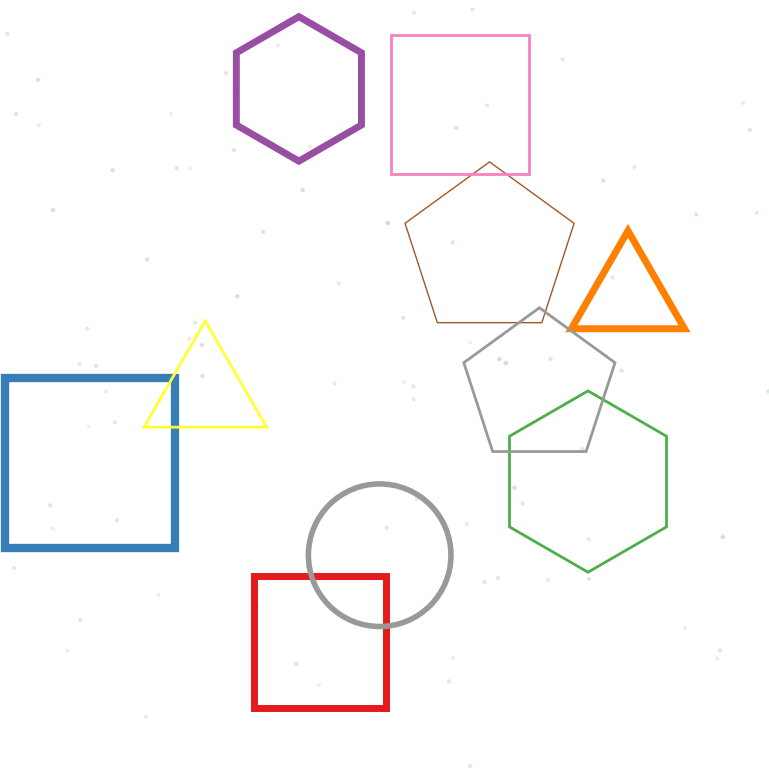[{"shape": "square", "thickness": 2.5, "radius": 0.43, "center": [0.415, 0.166]}, {"shape": "square", "thickness": 3, "radius": 0.55, "center": [0.117, 0.398]}, {"shape": "hexagon", "thickness": 1, "radius": 0.59, "center": [0.764, 0.375]}, {"shape": "hexagon", "thickness": 2.5, "radius": 0.47, "center": [0.388, 0.885]}, {"shape": "triangle", "thickness": 2.5, "radius": 0.42, "center": [0.816, 0.615]}, {"shape": "triangle", "thickness": 1, "radius": 0.46, "center": [0.267, 0.491]}, {"shape": "pentagon", "thickness": 0.5, "radius": 0.58, "center": [0.636, 0.674]}, {"shape": "square", "thickness": 1, "radius": 0.45, "center": [0.598, 0.864]}, {"shape": "circle", "thickness": 2, "radius": 0.46, "center": [0.493, 0.279]}, {"shape": "pentagon", "thickness": 1, "radius": 0.52, "center": [0.701, 0.497]}]